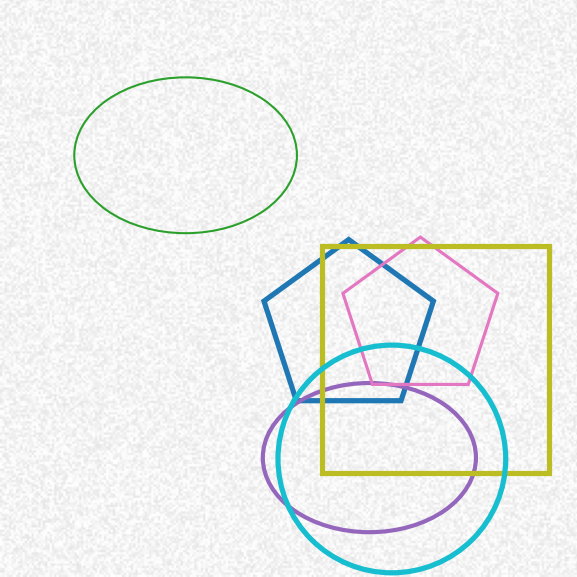[{"shape": "pentagon", "thickness": 2.5, "radius": 0.77, "center": [0.604, 0.43]}, {"shape": "oval", "thickness": 1, "radius": 0.96, "center": [0.321, 0.73]}, {"shape": "oval", "thickness": 2, "radius": 0.92, "center": [0.64, 0.207]}, {"shape": "pentagon", "thickness": 1.5, "radius": 0.71, "center": [0.728, 0.448]}, {"shape": "square", "thickness": 2.5, "radius": 0.98, "center": [0.754, 0.376]}, {"shape": "circle", "thickness": 2.5, "radius": 0.99, "center": [0.679, 0.204]}]